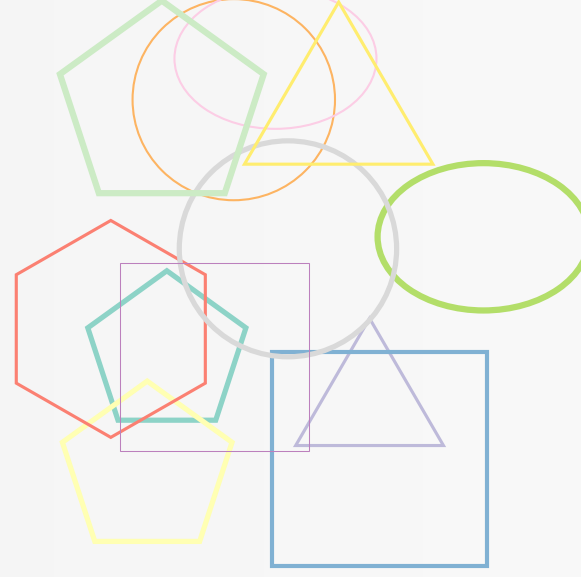[{"shape": "pentagon", "thickness": 2.5, "radius": 0.72, "center": [0.287, 0.387]}, {"shape": "pentagon", "thickness": 2.5, "radius": 0.77, "center": [0.253, 0.186]}, {"shape": "triangle", "thickness": 1.5, "radius": 0.73, "center": [0.636, 0.301]}, {"shape": "hexagon", "thickness": 1.5, "radius": 0.94, "center": [0.191, 0.43]}, {"shape": "square", "thickness": 2, "radius": 0.93, "center": [0.653, 0.204]}, {"shape": "circle", "thickness": 1, "radius": 0.87, "center": [0.402, 0.827]}, {"shape": "oval", "thickness": 3, "radius": 0.91, "center": [0.832, 0.589]}, {"shape": "oval", "thickness": 1, "radius": 0.87, "center": [0.474, 0.898]}, {"shape": "circle", "thickness": 2.5, "radius": 0.93, "center": [0.495, 0.568]}, {"shape": "square", "thickness": 0.5, "radius": 0.81, "center": [0.369, 0.381]}, {"shape": "pentagon", "thickness": 3, "radius": 0.92, "center": [0.278, 0.814]}, {"shape": "triangle", "thickness": 1.5, "radius": 0.94, "center": [0.583, 0.808]}]